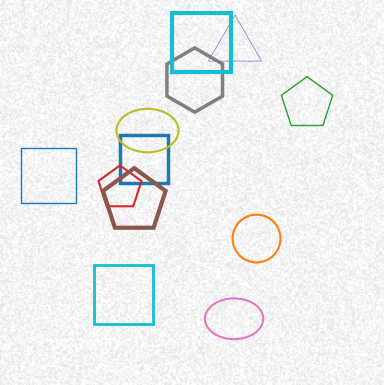[{"shape": "square", "thickness": 1, "radius": 0.36, "center": [0.125, 0.545]}, {"shape": "square", "thickness": 2.5, "radius": 0.31, "center": [0.374, 0.586]}, {"shape": "circle", "thickness": 1.5, "radius": 0.31, "center": [0.666, 0.38]}, {"shape": "pentagon", "thickness": 1, "radius": 0.35, "center": [0.798, 0.731]}, {"shape": "pentagon", "thickness": 1.5, "radius": 0.29, "center": [0.312, 0.512]}, {"shape": "triangle", "thickness": 0.5, "radius": 0.4, "center": [0.61, 0.881]}, {"shape": "pentagon", "thickness": 3, "radius": 0.43, "center": [0.349, 0.478]}, {"shape": "oval", "thickness": 1.5, "radius": 0.38, "center": [0.608, 0.172]}, {"shape": "hexagon", "thickness": 2.5, "radius": 0.42, "center": [0.506, 0.792]}, {"shape": "oval", "thickness": 1.5, "radius": 0.4, "center": [0.383, 0.661]}, {"shape": "square", "thickness": 2, "radius": 0.38, "center": [0.321, 0.235]}, {"shape": "square", "thickness": 3, "radius": 0.38, "center": [0.523, 0.89]}]